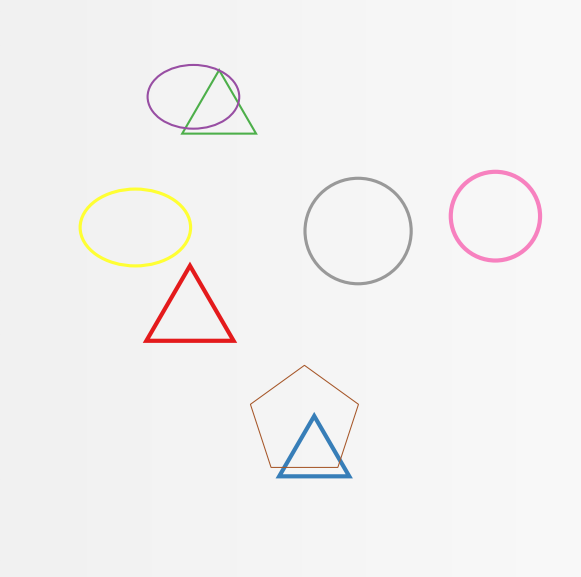[{"shape": "triangle", "thickness": 2, "radius": 0.43, "center": [0.327, 0.452]}, {"shape": "triangle", "thickness": 2, "radius": 0.35, "center": [0.541, 0.209]}, {"shape": "triangle", "thickness": 1, "radius": 0.37, "center": [0.377, 0.804]}, {"shape": "oval", "thickness": 1, "radius": 0.39, "center": [0.333, 0.832]}, {"shape": "oval", "thickness": 1.5, "radius": 0.48, "center": [0.233, 0.605]}, {"shape": "pentagon", "thickness": 0.5, "radius": 0.49, "center": [0.524, 0.269]}, {"shape": "circle", "thickness": 2, "radius": 0.38, "center": [0.852, 0.625]}, {"shape": "circle", "thickness": 1.5, "radius": 0.46, "center": [0.616, 0.599]}]